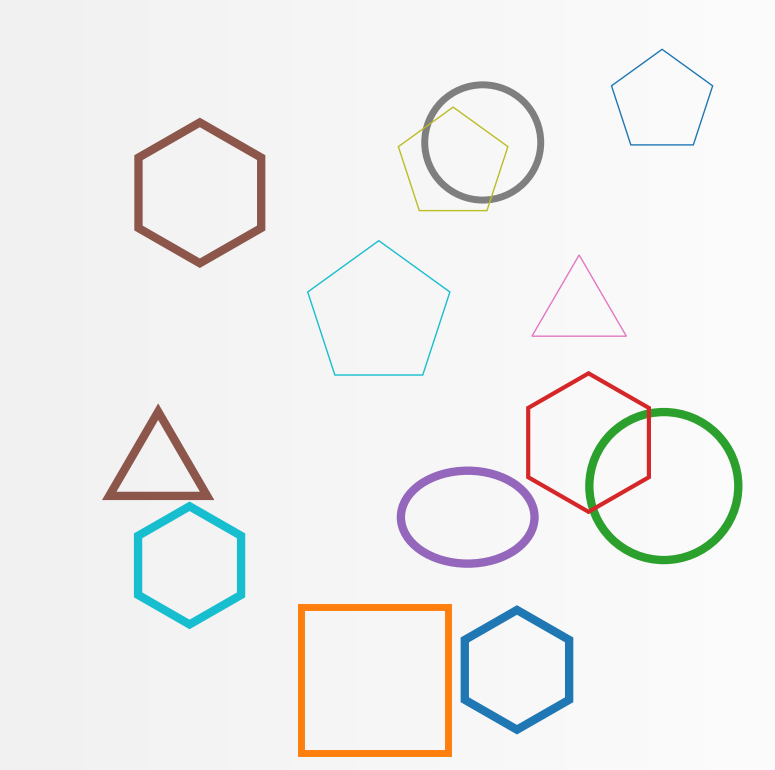[{"shape": "hexagon", "thickness": 3, "radius": 0.39, "center": [0.667, 0.13]}, {"shape": "pentagon", "thickness": 0.5, "radius": 0.34, "center": [0.854, 0.867]}, {"shape": "square", "thickness": 2.5, "radius": 0.47, "center": [0.483, 0.117]}, {"shape": "circle", "thickness": 3, "radius": 0.48, "center": [0.857, 0.369]}, {"shape": "hexagon", "thickness": 1.5, "radius": 0.45, "center": [0.759, 0.425]}, {"shape": "oval", "thickness": 3, "radius": 0.43, "center": [0.604, 0.328]}, {"shape": "hexagon", "thickness": 3, "radius": 0.46, "center": [0.258, 0.75]}, {"shape": "triangle", "thickness": 3, "radius": 0.36, "center": [0.204, 0.392]}, {"shape": "triangle", "thickness": 0.5, "radius": 0.35, "center": [0.747, 0.599]}, {"shape": "circle", "thickness": 2.5, "radius": 0.37, "center": [0.623, 0.815]}, {"shape": "pentagon", "thickness": 0.5, "radius": 0.37, "center": [0.585, 0.787]}, {"shape": "pentagon", "thickness": 0.5, "radius": 0.48, "center": [0.489, 0.591]}, {"shape": "hexagon", "thickness": 3, "radius": 0.38, "center": [0.245, 0.266]}]